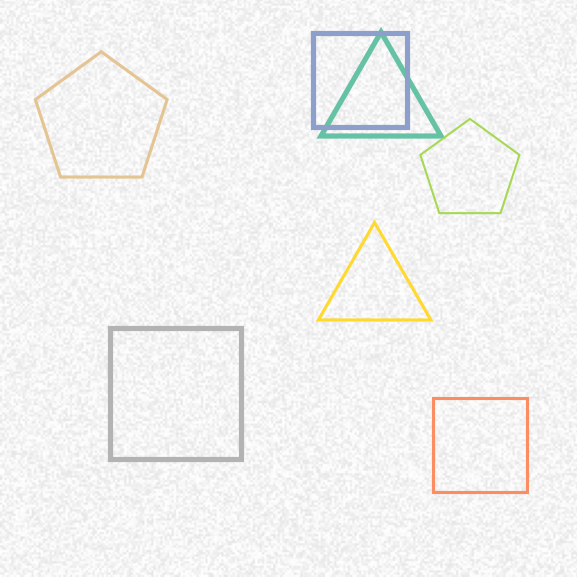[{"shape": "triangle", "thickness": 2.5, "radius": 0.6, "center": [0.66, 0.824]}, {"shape": "square", "thickness": 1.5, "radius": 0.41, "center": [0.831, 0.228]}, {"shape": "square", "thickness": 2.5, "radius": 0.4, "center": [0.623, 0.86]}, {"shape": "pentagon", "thickness": 1, "radius": 0.45, "center": [0.814, 0.703]}, {"shape": "triangle", "thickness": 1.5, "radius": 0.56, "center": [0.649, 0.501]}, {"shape": "pentagon", "thickness": 1.5, "radius": 0.6, "center": [0.175, 0.79]}, {"shape": "square", "thickness": 2.5, "radius": 0.57, "center": [0.303, 0.318]}]